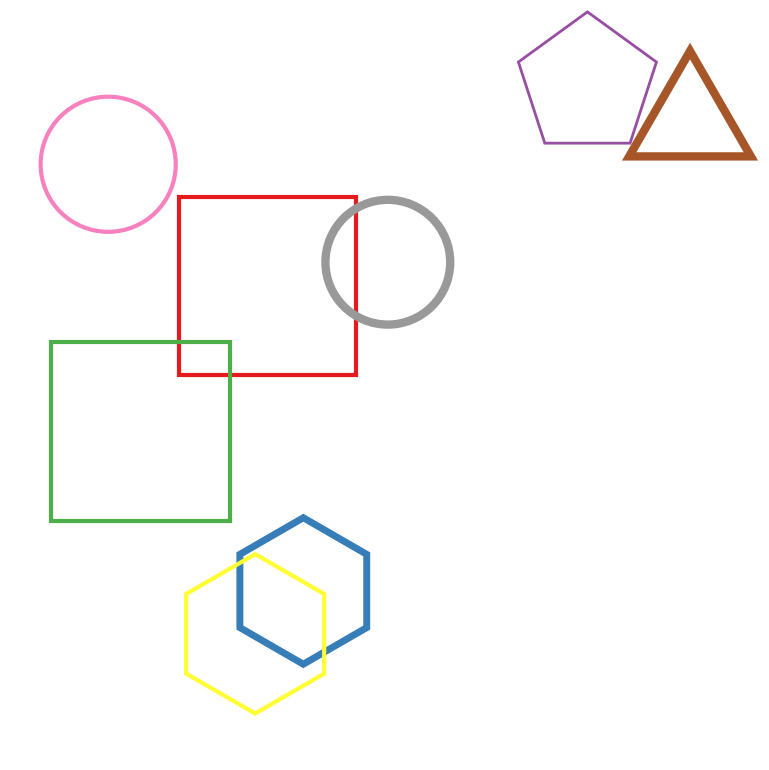[{"shape": "square", "thickness": 1.5, "radius": 0.58, "center": [0.347, 0.629]}, {"shape": "hexagon", "thickness": 2.5, "radius": 0.48, "center": [0.394, 0.233]}, {"shape": "square", "thickness": 1.5, "radius": 0.58, "center": [0.182, 0.44]}, {"shape": "pentagon", "thickness": 1, "radius": 0.47, "center": [0.763, 0.89]}, {"shape": "hexagon", "thickness": 1.5, "radius": 0.52, "center": [0.331, 0.177]}, {"shape": "triangle", "thickness": 3, "radius": 0.46, "center": [0.896, 0.842]}, {"shape": "circle", "thickness": 1.5, "radius": 0.44, "center": [0.14, 0.787]}, {"shape": "circle", "thickness": 3, "radius": 0.41, "center": [0.504, 0.659]}]